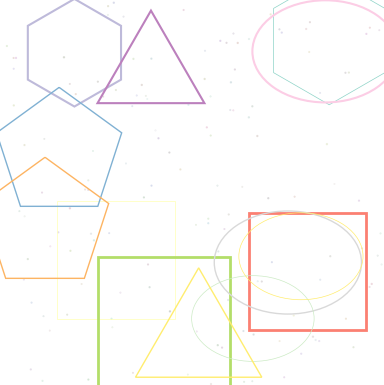[{"shape": "hexagon", "thickness": 0.5, "radius": 0.83, "center": [0.855, 0.895]}, {"shape": "square", "thickness": 0.5, "radius": 0.77, "center": [0.301, 0.325]}, {"shape": "hexagon", "thickness": 1.5, "radius": 0.7, "center": [0.193, 0.863]}, {"shape": "square", "thickness": 2, "radius": 0.76, "center": [0.8, 0.294]}, {"shape": "pentagon", "thickness": 1, "radius": 0.85, "center": [0.154, 0.602]}, {"shape": "pentagon", "thickness": 1, "radius": 0.87, "center": [0.117, 0.418]}, {"shape": "square", "thickness": 2, "radius": 0.86, "center": [0.426, 0.161]}, {"shape": "oval", "thickness": 1.5, "radius": 0.95, "center": [0.845, 0.867]}, {"shape": "oval", "thickness": 1, "radius": 0.96, "center": [0.748, 0.318]}, {"shape": "triangle", "thickness": 1.5, "radius": 0.8, "center": [0.392, 0.812]}, {"shape": "oval", "thickness": 0.5, "radius": 0.8, "center": [0.657, 0.173]}, {"shape": "triangle", "thickness": 1, "radius": 0.95, "center": [0.516, 0.115]}, {"shape": "oval", "thickness": 0.5, "radius": 0.81, "center": [0.782, 0.334]}]